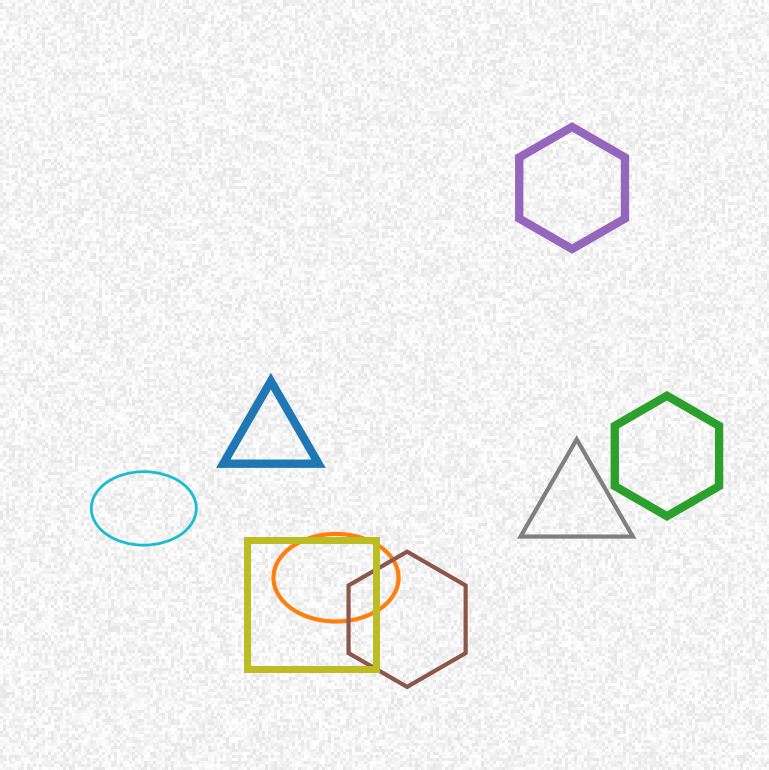[{"shape": "triangle", "thickness": 3, "radius": 0.36, "center": [0.352, 0.434]}, {"shape": "oval", "thickness": 1.5, "radius": 0.41, "center": [0.436, 0.25]}, {"shape": "hexagon", "thickness": 3, "radius": 0.39, "center": [0.866, 0.408]}, {"shape": "hexagon", "thickness": 3, "radius": 0.4, "center": [0.743, 0.756]}, {"shape": "hexagon", "thickness": 1.5, "radius": 0.44, "center": [0.529, 0.196]}, {"shape": "triangle", "thickness": 1.5, "radius": 0.42, "center": [0.749, 0.345]}, {"shape": "square", "thickness": 2.5, "radius": 0.42, "center": [0.404, 0.215]}, {"shape": "oval", "thickness": 1, "radius": 0.34, "center": [0.187, 0.34]}]